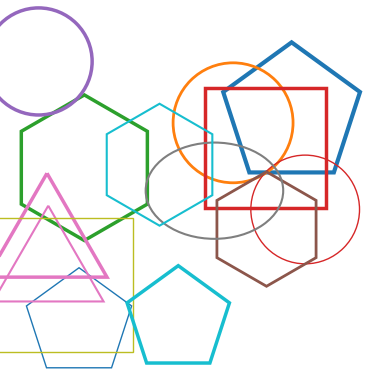[{"shape": "pentagon", "thickness": 3, "radius": 0.93, "center": [0.757, 0.703]}, {"shape": "pentagon", "thickness": 1, "radius": 0.72, "center": [0.205, 0.161]}, {"shape": "circle", "thickness": 2, "radius": 0.78, "center": [0.605, 0.681]}, {"shape": "hexagon", "thickness": 2.5, "radius": 0.95, "center": [0.219, 0.564]}, {"shape": "square", "thickness": 2.5, "radius": 0.78, "center": [0.689, 0.615]}, {"shape": "circle", "thickness": 1, "radius": 0.71, "center": [0.793, 0.456]}, {"shape": "circle", "thickness": 2.5, "radius": 0.7, "center": [0.1, 0.84]}, {"shape": "hexagon", "thickness": 2, "radius": 0.74, "center": [0.692, 0.405]}, {"shape": "triangle", "thickness": 2.5, "radius": 0.9, "center": [0.122, 0.37]}, {"shape": "triangle", "thickness": 1.5, "radius": 0.83, "center": [0.125, 0.3]}, {"shape": "oval", "thickness": 1.5, "radius": 0.89, "center": [0.557, 0.505]}, {"shape": "square", "thickness": 1, "radius": 0.87, "center": [0.17, 0.26]}, {"shape": "hexagon", "thickness": 1.5, "radius": 0.79, "center": [0.414, 0.572]}, {"shape": "pentagon", "thickness": 2.5, "radius": 0.7, "center": [0.463, 0.17]}]